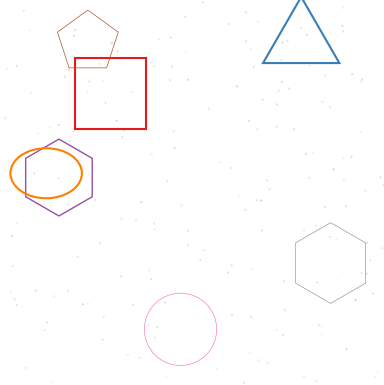[{"shape": "square", "thickness": 1.5, "radius": 0.46, "center": [0.286, 0.758]}, {"shape": "triangle", "thickness": 1.5, "radius": 0.57, "center": [0.782, 0.893]}, {"shape": "hexagon", "thickness": 1, "radius": 0.5, "center": [0.153, 0.539]}, {"shape": "oval", "thickness": 1.5, "radius": 0.46, "center": [0.12, 0.55]}, {"shape": "pentagon", "thickness": 0.5, "radius": 0.41, "center": [0.228, 0.891]}, {"shape": "circle", "thickness": 0.5, "radius": 0.47, "center": [0.469, 0.145]}, {"shape": "hexagon", "thickness": 0.5, "radius": 0.52, "center": [0.859, 0.317]}]